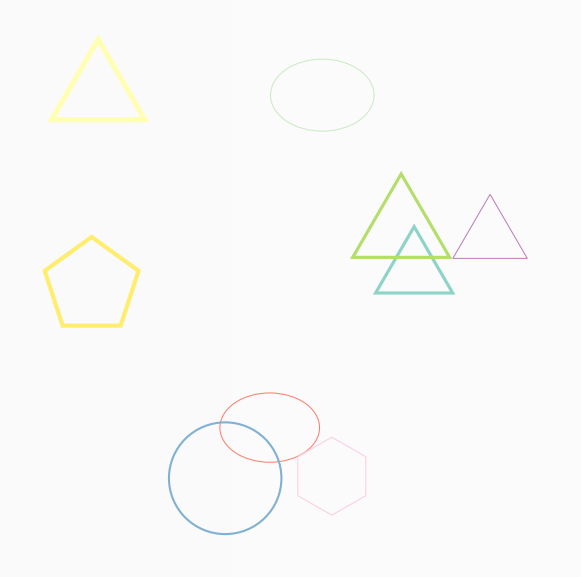[{"shape": "triangle", "thickness": 1.5, "radius": 0.38, "center": [0.713, 0.53]}, {"shape": "triangle", "thickness": 2.5, "radius": 0.46, "center": [0.169, 0.838]}, {"shape": "oval", "thickness": 0.5, "radius": 0.43, "center": [0.464, 0.259]}, {"shape": "circle", "thickness": 1, "radius": 0.48, "center": [0.387, 0.171]}, {"shape": "triangle", "thickness": 1.5, "radius": 0.48, "center": [0.69, 0.602]}, {"shape": "hexagon", "thickness": 0.5, "radius": 0.34, "center": [0.571, 0.175]}, {"shape": "triangle", "thickness": 0.5, "radius": 0.37, "center": [0.843, 0.589]}, {"shape": "oval", "thickness": 0.5, "radius": 0.45, "center": [0.554, 0.834]}, {"shape": "pentagon", "thickness": 2, "radius": 0.42, "center": [0.158, 0.504]}]